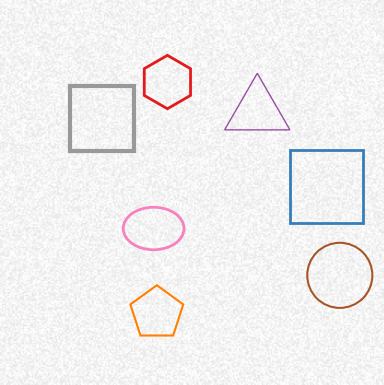[{"shape": "hexagon", "thickness": 2, "radius": 0.35, "center": [0.435, 0.787]}, {"shape": "square", "thickness": 2, "radius": 0.47, "center": [0.849, 0.516]}, {"shape": "triangle", "thickness": 1, "radius": 0.49, "center": [0.668, 0.712]}, {"shape": "pentagon", "thickness": 1.5, "radius": 0.36, "center": [0.407, 0.187]}, {"shape": "circle", "thickness": 1.5, "radius": 0.42, "center": [0.883, 0.285]}, {"shape": "oval", "thickness": 2, "radius": 0.39, "center": [0.399, 0.406]}, {"shape": "square", "thickness": 3, "radius": 0.42, "center": [0.266, 0.692]}]